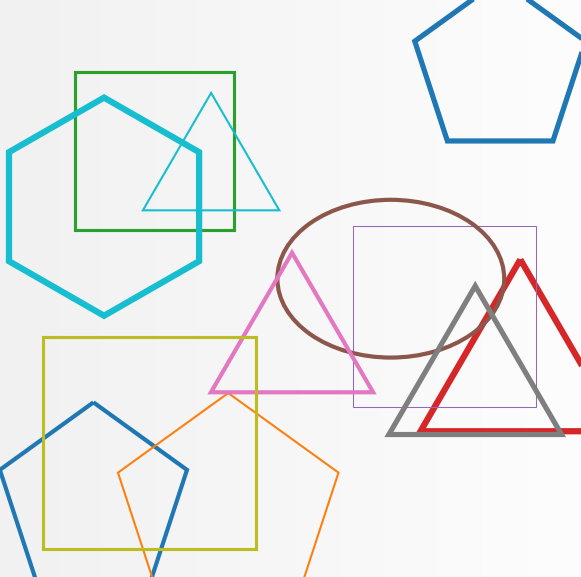[{"shape": "pentagon", "thickness": 2, "radius": 0.85, "center": [0.161, 0.133]}, {"shape": "pentagon", "thickness": 2.5, "radius": 0.77, "center": [0.861, 0.88]}, {"shape": "pentagon", "thickness": 1, "radius": 1.0, "center": [0.393, 0.119]}, {"shape": "square", "thickness": 1.5, "radius": 0.68, "center": [0.266, 0.737]}, {"shape": "triangle", "thickness": 3, "radius": 0.99, "center": [0.895, 0.352]}, {"shape": "square", "thickness": 0.5, "radius": 0.79, "center": [0.765, 0.451]}, {"shape": "oval", "thickness": 2, "radius": 0.98, "center": [0.672, 0.517]}, {"shape": "triangle", "thickness": 2, "radius": 0.81, "center": [0.502, 0.4]}, {"shape": "triangle", "thickness": 2.5, "radius": 0.86, "center": [0.818, 0.332]}, {"shape": "square", "thickness": 1.5, "radius": 0.92, "center": [0.257, 0.232]}, {"shape": "triangle", "thickness": 1, "radius": 0.68, "center": [0.363, 0.703]}, {"shape": "hexagon", "thickness": 3, "radius": 0.94, "center": [0.179, 0.641]}]